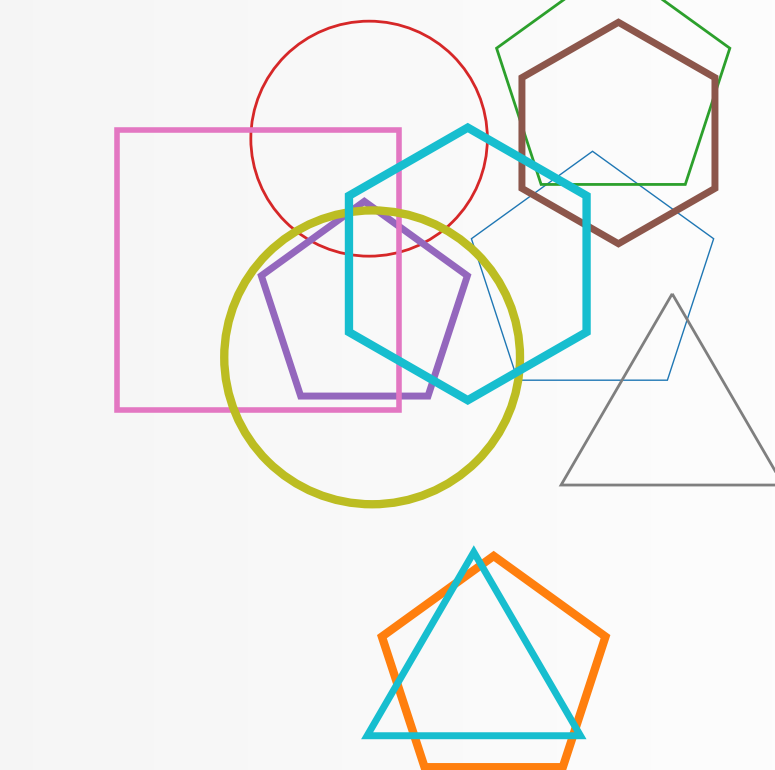[{"shape": "pentagon", "thickness": 0.5, "radius": 0.82, "center": [0.765, 0.639]}, {"shape": "pentagon", "thickness": 3, "radius": 0.76, "center": [0.637, 0.126]}, {"shape": "pentagon", "thickness": 1, "radius": 0.79, "center": [0.791, 0.888]}, {"shape": "circle", "thickness": 1, "radius": 0.76, "center": [0.476, 0.82]}, {"shape": "pentagon", "thickness": 2.5, "radius": 0.7, "center": [0.47, 0.599]}, {"shape": "hexagon", "thickness": 2.5, "radius": 0.72, "center": [0.798, 0.827]}, {"shape": "square", "thickness": 2, "radius": 0.91, "center": [0.333, 0.649]}, {"shape": "triangle", "thickness": 1, "radius": 0.83, "center": [0.867, 0.453]}, {"shape": "circle", "thickness": 3, "radius": 0.95, "center": [0.48, 0.536]}, {"shape": "triangle", "thickness": 2.5, "radius": 0.79, "center": [0.611, 0.124]}, {"shape": "hexagon", "thickness": 3, "radius": 0.89, "center": [0.604, 0.657]}]